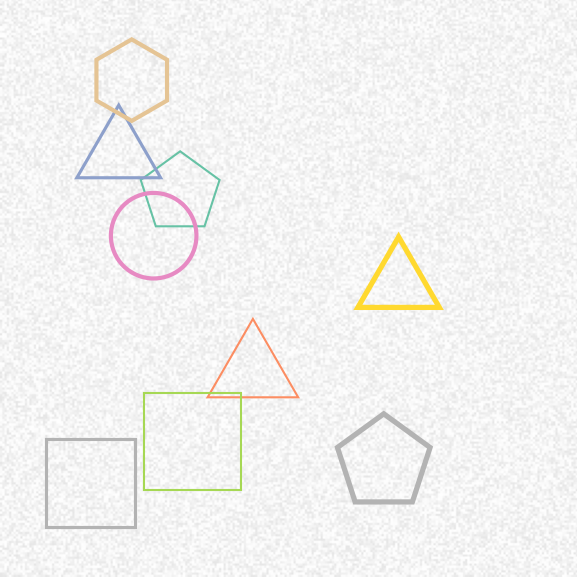[{"shape": "pentagon", "thickness": 1, "radius": 0.36, "center": [0.312, 0.665]}, {"shape": "triangle", "thickness": 1, "radius": 0.45, "center": [0.438, 0.356]}, {"shape": "triangle", "thickness": 1.5, "radius": 0.42, "center": [0.206, 0.733]}, {"shape": "circle", "thickness": 2, "radius": 0.37, "center": [0.266, 0.591]}, {"shape": "square", "thickness": 1, "radius": 0.42, "center": [0.333, 0.235]}, {"shape": "triangle", "thickness": 2.5, "radius": 0.41, "center": [0.69, 0.508]}, {"shape": "hexagon", "thickness": 2, "radius": 0.35, "center": [0.228, 0.86]}, {"shape": "pentagon", "thickness": 2.5, "radius": 0.42, "center": [0.665, 0.198]}, {"shape": "square", "thickness": 1.5, "radius": 0.38, "center": [0.157, 0.163]}]